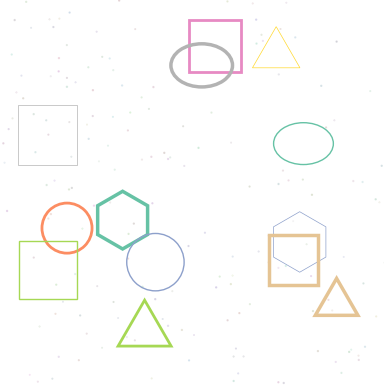[{"shape": "hexagon", "thickness": 2.5, "radius": 0.37, "center": [0.319, 0.428]}, {"shape": "oval", "thickness": 1, "radius": 0.39, "center": [0.788, 0.627]}, {"shape": "circle", "thickness": 2, "radius": 0.33, "center": [0.174, 0.407]}, {"shape": "hexagon", "thickness": 0.5, "radius": 0.39, "center": [0.778, 0.372]}, {"shape": "circle", "thickness": 1, "radius": 0.37, "center": [0.404, 0.319]}, {"shape": "square", "thickness": 2, "radius": 0.34, "center": [0.558, 0.88]}, {"shape": "triangle", "thickness": 2, "radius": 0.4, "center": [0.376, 0.141]}, {"shape": "square", "thickness": 1, "radius": 0.38, "center": [0.124, 0.299]}, {"shape": "triangle", "thickness": 0.5, "radius": 0.36, "center": [0.717, 0.86]}, {"shape": "triangle", "thickness": 2.5, "radius": 0.32, "center": [0.874, 0.213]}, {"shape": "square", "thickness": 2.5, "radius": 0.32, "center": [0.763, 0.325]}, {"shape": "square", "thickness": 0.5, "radius": 0.39, "center": [0.123, 0.649]}, {"shape": "oval", "thickness": 2.5, "radius": 0.4, "center": [0.524, 0.83]}]